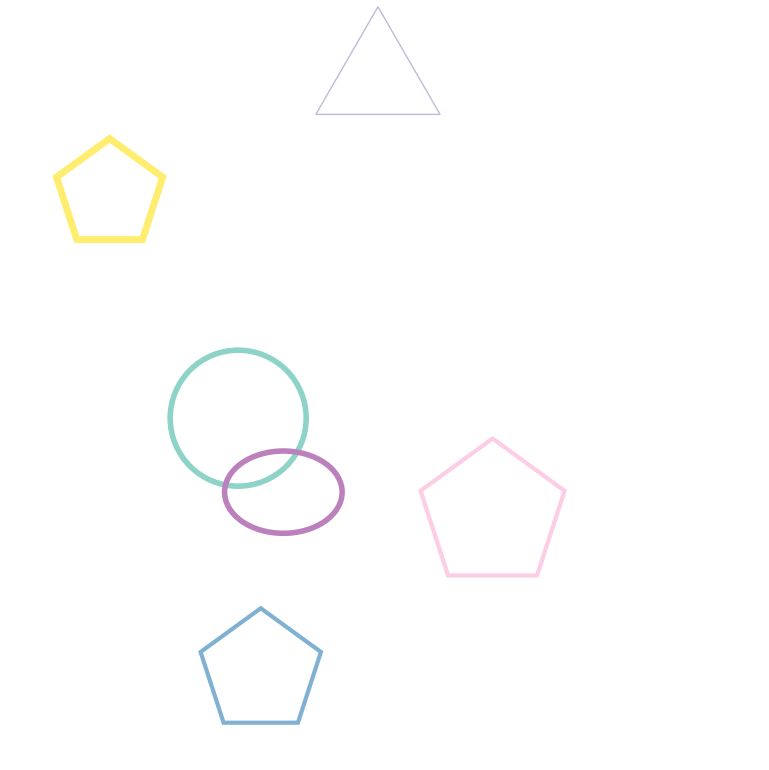[{"shape": "circle", "thickness": 2, "radius": 0.44, "center": [0.309, 0.457]}, {"shape": "triangle", "thickness": 0.5, "radius": 0.47, "center": [0.491, 0.898]}, {"shape": "pentagon", "thickness": 1.5, "radius": 0.41, "center": [0.339, 0.128]}, {"shape": "pentagon", "thickness": 1.5, "radius": 0.49, "center": [0.64, 0.332]}, {"shape": "oval", "thickness": 2, "radius": 0.38, "center": [0.368, 0.361]}, {"shape": "pentagon", "thickness": 2.5, "radius": 0.36, "center": [0.142, 0.747]}]